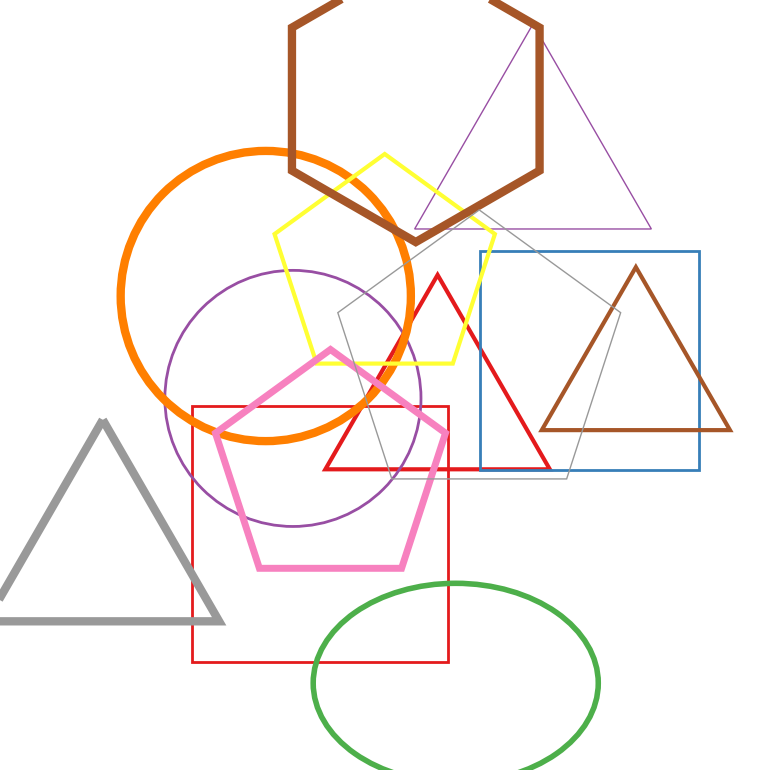[{"shape": "square", "thickness": 1, "radius": 0.83, "center": [0.415, 0.306]}, {"shape": "triangle", "thickness": 1.5, "radius": 0.84, "center": [0.568, 0.475]}, {"shape": "square", "thickness": 1, "radius": 0.71, "center": [0.766, 0.532]}, {"shape": "oval", "thickness": 2, "radius": 0.93, "center": [0.592, 0.113]}, {"shape": "circle", "thickness": 1, "radius": 0.83, "center": [0.38, 0.483]}, {"shape": "triangle", "thickness": 0.5, "radius": 0.89, "center": [0.692, 0.791]}, {"shape": "circle", "thickness": 3, "radius": 0.94, "center": [0.345, 0.616]}, {"shape": "pentagon", "thickness": 1.5, "radius": 0.75, "center": [0.5, 0.65]}, {"shape": "hexagon", "thickness": 3, "radius": 0.93, "center": [0.54, 0.871]}, {"shape": "triangle", "thickness": 1.5, "radius": 0.71, "center": [0.826, 0.512]}, {"shape": "pentagon", "thickness": 2.5, "radius": 0.79, "center": [0.429, 0.389]}, {"shape": "triangle", "thickness": 3, "radius": 0.87, "center": [0.133, 0.28]}, {"shape": "pentagon", "thickness": 0.5, "radius": 0.97, "center": [0.622, 0.534]}]